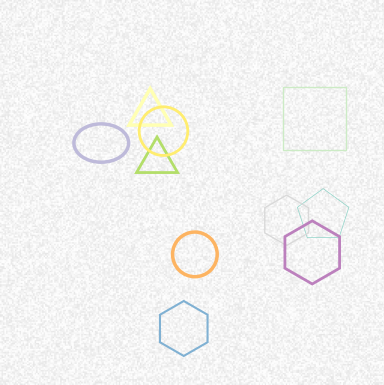[{"shape": "pentagon", "thickness": 0.5, "radius": 0.35, "center": [0.839, 0.44]}, {"shape": "triangle", "thickness": 2.5, "radius": 0.32, "center": [0.39, 0.707]}, {"shape": "oval", "thickness": 2.5, "radius": 0.36, "center": [0.263, 0.628]}, {"shape": "hexagon", "thickness": 1.5, "radius": 0.36, "center": [0.477, 0.147]}, {"shape": "circle", "thickness": 2.5, "radius": 0.29, "center": [0.506, 0.339]}, {"shape": "triangle", "thickness": 2, "radius": 0.31, "center": [0.408, 0.583]}, {"shape": "hexagon", "thickness": 1, "radius": 0.33, "center": [0.744, 0.428]}, {"shape": "hexagon", "thickness": 2, "radius": 0.41, "center": [0.811, 0.344]}, {"shape": "square", "thickness": 1, "radius": 0.41, "center": [0.817, 0.693]}, {"shape": "circle", "thickness": 2, "radius": 0.32, "center": [0.425, 0.659]}]